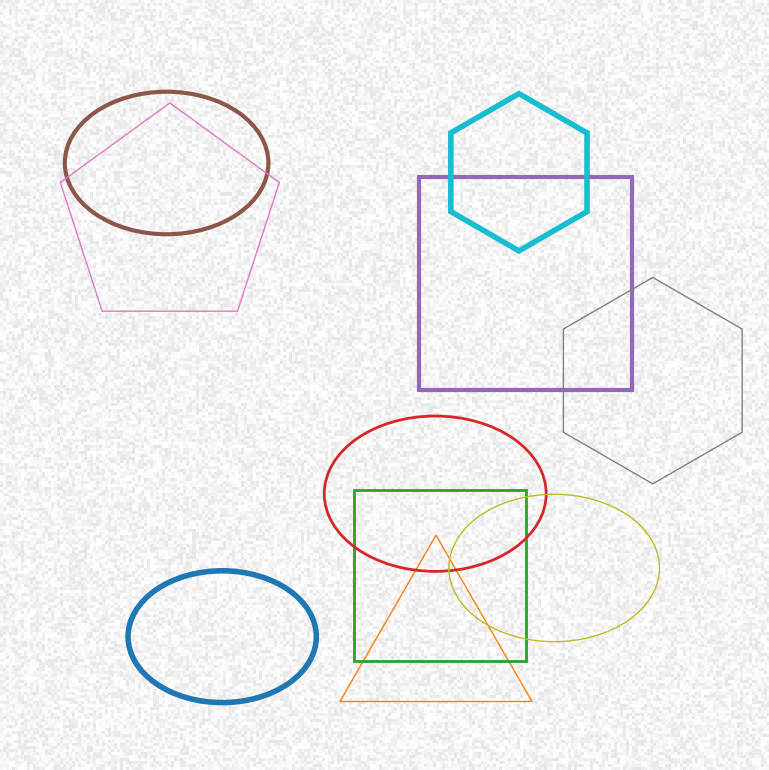[{"shape": "oval", "thickness": 2, "radius": 0.61, "center": [0.289, 0.173]}, {"shape": "triangle", "thickness": 0.5, "radius": 0.72, "center": [0.566, 0.161]}, {"shape": "square", "thickness": 1, "radius": 0.56, "center": [0.571, 0.253]}, {"shape": "oval", "thickness": 1, "radius": 0.72, "center": [0.565, 0.359]}, {"shape": "square", "thickness": 1.5, "radius": 0.69, "center": [0.683, 0.632]}, {"shape": "oval", "thickness": 1.5, "radius": 0.66, "center": [0.216, 0.788]}, {"shape": "pentagon", "thickness": 0.5, "radius": 0.75, "center": [0.221, 0.717]}, {"shape": "hexagon", "thickness": 0.5, "radius": 0.67, "center": [0.848, 0.506]}, {"shape": "oval", "thickness": 0.5, "radius": 0.68, "center": [0.72, 0.262]}, {"shape": "hexagon", "thickness": 2, "radius": 0.51, "center": [0.674, 0.776]}]